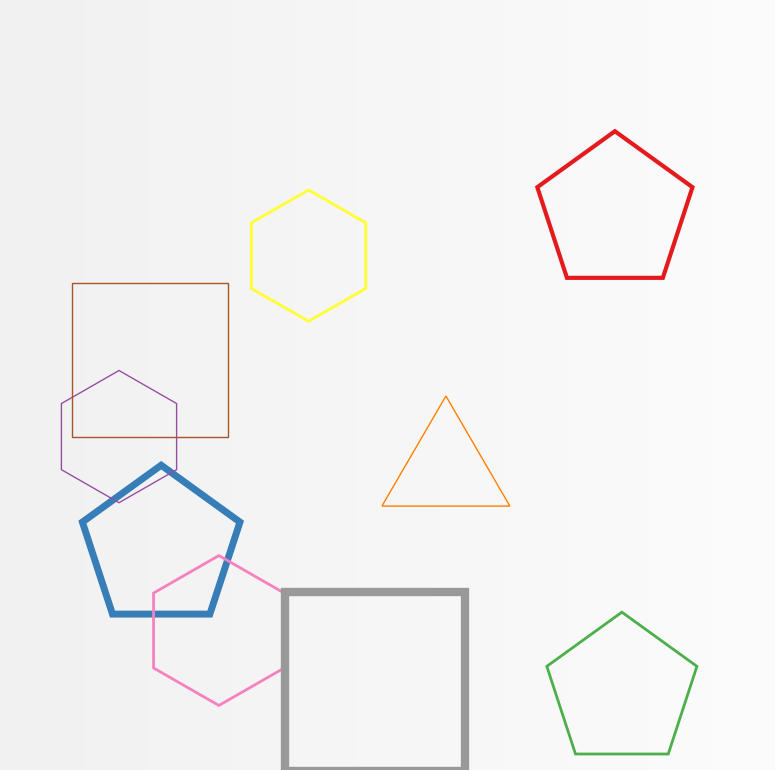[{"shape": "pentagon", "thickness": 1.5, "radius": 0.53, "center": [0.793, 0.724]}, {"shape": "pentagon", "thickness": 2.5, "radius": 0.53, "center": [0.208, 0.289]}, {"shape": "pentagon", "thickness": 1, "radius": 0.51, "center": [0.802, 0.103]}, {"shape": "hexagon", "thickness": 0.5, "radius": 0.43, "center": [0.154, 0.433]}, {"shape": "triangle", "thickness": 0.5, "radius": 0.48, "center": [0.575, 0.39]}, {"shape": "hexagon", "thickness": 1, "radius": 0.43, "center": [0.398, 0.668]}, {"shape": "square", "thickness": 0.5, "radius": 0.5, "center": [0.194, 0.532]}, {"shape": "hexagon", "thickness": 1, "radius": 0.49, "center": [0.282, 0.181]}, {"shape": "square", "thickness": 3, "radius": 0.58, "center": [0.484, 0.115]}]